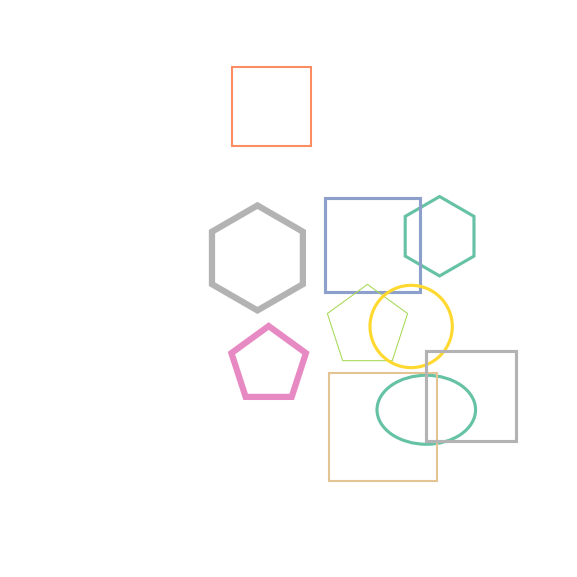[{"shape": "hexagon", "thickness": 1.5, "radius": 0.34, "center": [0.761, 0.59]}, {"shape": "oval", "thickness": 1.5, "radius": 0.43, "center": [0.738, 0.29]}, {"shape": "square", "thickness": 1, "radius": 0.34, "center": [0.471, 0.814]}, {"shape": "square", "thickness": 1.5, "radius": 0.41, "center": [0.645, 0.575]}, {"shape": "pentagon", "thickness": 3, "radius": 0.34, "center": [0.465, 0.367]}, {"shape": "pentagon", "thickness": 0.5, "radius": 0.37, "center": [0.636, 0.434]}, {"shape": "circle", "thickness": 1.5, "radius": 0.36, "center": [0.712, 0.434]}, {"shape": "square", "thickness": 1, "radius": 0.47, "center": [0.664, 0.26]}, {"shape": "square", "thickness": 1.5, "radius": 0.39, "center": [0.816, 0.314]}, {"shape": "hexagon", "thickness": 3, "radius": 0.45, "center": [0.446, 0.552]}]